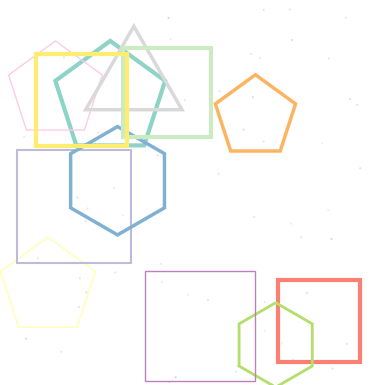[{"shape": "pentagon", "thickness": 3, "radius": 0.75, "center": [0.286, 0.744]}, {"shape": "pentagon", "thickness": 1, "radius": 0.65, "center": [0.124, 0.255]}, {"shape": "square", "thickness": 1.5, "radius": 0.74, "center": [0.192, 0.464]}, {"shape": "square", "thickness": 3, "radius": 0.53, "center": [0.828, 0.167]}, {"shape": "hexagon", "thickness": 2.5, "radius": 0.7, "center": [0.305, 0.531]}, {"shape": "pentagon", "thickness": 2.5, "radius": 0.55, "center": [0.664, 0.696]}, {"shape": "hexagon", "thickness": 2, "radius": 0.55, "center": [0.716, 0.104]}, {"shape": "pentagon", "thickness": 1, "radius": 0.64, "center": [0.144, 0.766]}, {"shape": "triangle", "thickness": 2.5, "radius": 0.72, "center": [0.348, 0.787]}, {"shape": "square", "thickness": 1, "radius": 0.71, "center": [0.519, 0.152]}, {"shape": "square", "thickness": 3, "radius": 0.58, "center": [0.434, 0.76]}, {"shape": "square", "thickness": 3, "radius": 0.6, "center": [0.212, 0.74]}]